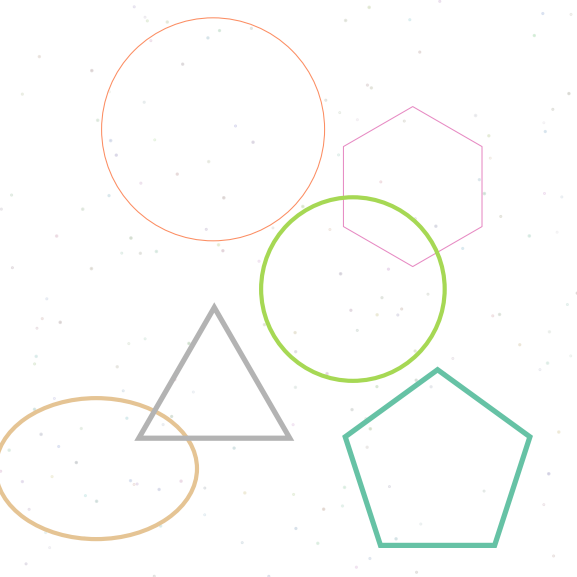[{"shape": "pentagon", "thickness": 2.5, "radius": 0.84, "center": [0.758, 0.191]}, {"shape": "circle", "thickness": 0.5, "radius": 0.97, "center": [0.369, 0.775]}, {"shape": "hexagon", "thickness": 0.5, "radius": 0.69, "center": [0.715, 0.676]}, {"shape": "circle", "thickness": 2, "radius": 0.79, "center": [0.611, 0.499]}, {"shape": "oval", "thickness": 2, "radius": 0.87, "center": [0.167, 0.188]}, {"shape": "triangle", "thickness": 2.5, "radius": 0.75, "center": [0.371, 0.316]}]